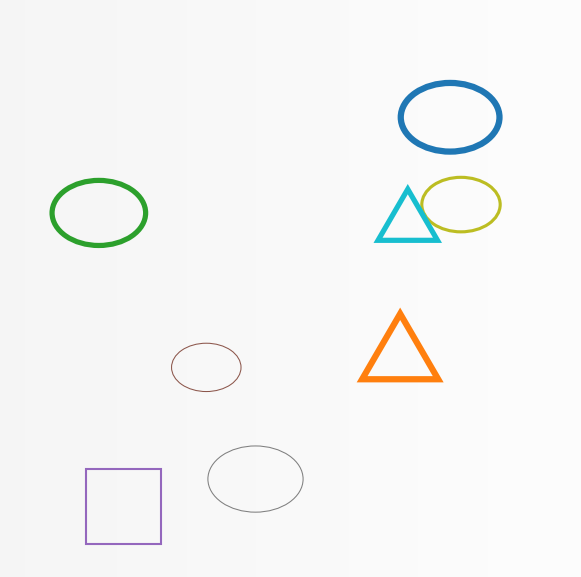[{"shape": "oval", "thickness": 3, "radius": 0.42, "center": [0.774, 0.796]}, {"shape": "triangle", "thickness": 3, "radius": 0.38, "center": [0.688, 0.38]}, {"shape": "oval", "thickness": 2.5, "radius": 0.4, "center": [0.17, 0.63]}, {"shape": "square", "thickness": 1, "radius": 0.32, "center": [0.212, 0.122]}, {"shape": "oval", "thickness": 0.5, "radius": 0.3, "center": [0.355, 0.363]}, {"shape": "oval", "thickness": 0.5, "radius": 0.41, "center": [0.44, 0.17]}, {"shape": "oval", "thickness": 1.5, "radius": 0.34, "center": [0.793, 0.645]}, {"shape": "triangle", "thickness": 2.5, "radius": 0.3, "center": [0.702, 0.613]}]